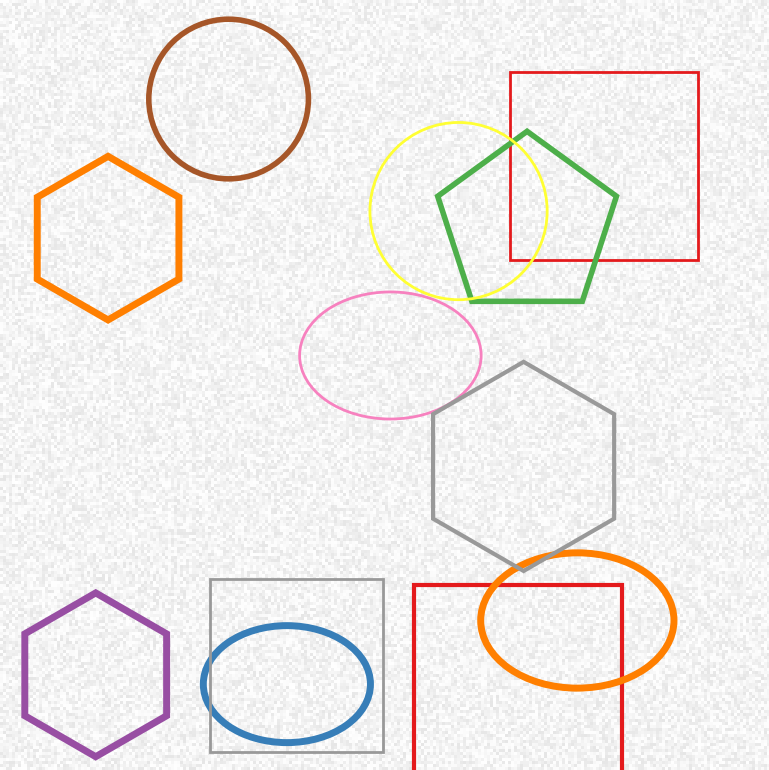[{"shape": "square", "thickness": 1, "radius": 0.61, "center": [0.784, 0.784]}, {"shape": "square", "thickness": 1.5, "radius": 0.67, "center": [0.673, 0.105]}, {"shape": "oval", "thickness": 2.5, "radius": 0.54, "center": [0.373, 0.112]}, {"shape": "pentagon", "thickness": 2, "radius": 0.61, "center": [0.685, 0.707]}, {"shape": "hexagon", "thickness": 2.5, "radius": 0.53, "center": [0.124, 0.124]}, {"shape": "hexagon", "thickness": 2.5, "radius": 0.53, "center": [0.14, 0.691]}, {"shape": "oval", "thickness": 2.5, "radius": 0.63, "center": [0.75, 0.194]}, {"shape": "circle", "thickness": 1, "radius": 0.58, "center": [0.596, 0.726]}, {"shape": "circle", "thickness": 2, "radius": 0.52, "center": [0.297, 0.871]}, {"shape": "oval", "thickness": 1, "radius": 0.59, "center": [0.507, 0.538]}, {"shape": "square", "thickness": 1, "radius": 0.56, "center": [0.385, 0.136]}, {"shape": "hexagon", "thickness": 1.5, "radius": 0.68, "center": [0.68, 0.394]}]